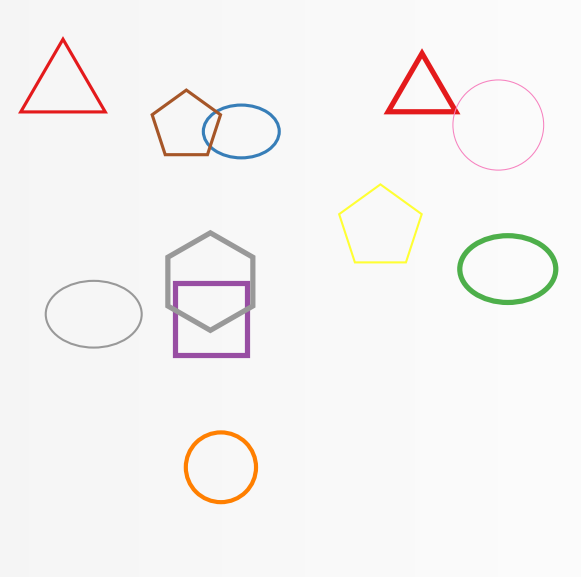[{"shape": "triangle", "thickness": 1.5, "radius": 0.42, "center": [0.108, 0.847]}, {"shape": "triangle", "thickness": 2.5, "radius": 0.34, "center": [0.726, 0.839]}, {"shape": "oval", "thickness": 1.5, "radius": 0.33, "center": [0.415, 0.771]}, {"shape": "oval", "thickness": 2.5, "radius": 0.41, "center": [0.874, 0.533]}, {"shape": "square", "thickness": 2.5, "radius": 0.31, "center": [0.363, 0.447]}, {"shape": "circle", "thickness": 2, "radius": 0.3, "center": [0.38, 0.19]}, {"shape": "pentagon", "thickness": 1, "radius": 0.37, "center": [0.654, 0.605]}, {"shape": "pentagon", "thickness": 1.5, "radius": 0.31, "center": [0.321, 0.781]}, {"shape": "circle", "thickness": 0.5, "radius": 0.39, "center": [0.857, 0.783]}, {"shape": "hexagon", "thickness": 2.5, "radius": 0.42, "center": [0.362, 0.512]}, {"shape": "oval", "thickness": 1, "radius": 0.41, "center": [0.161, 0.455]}]